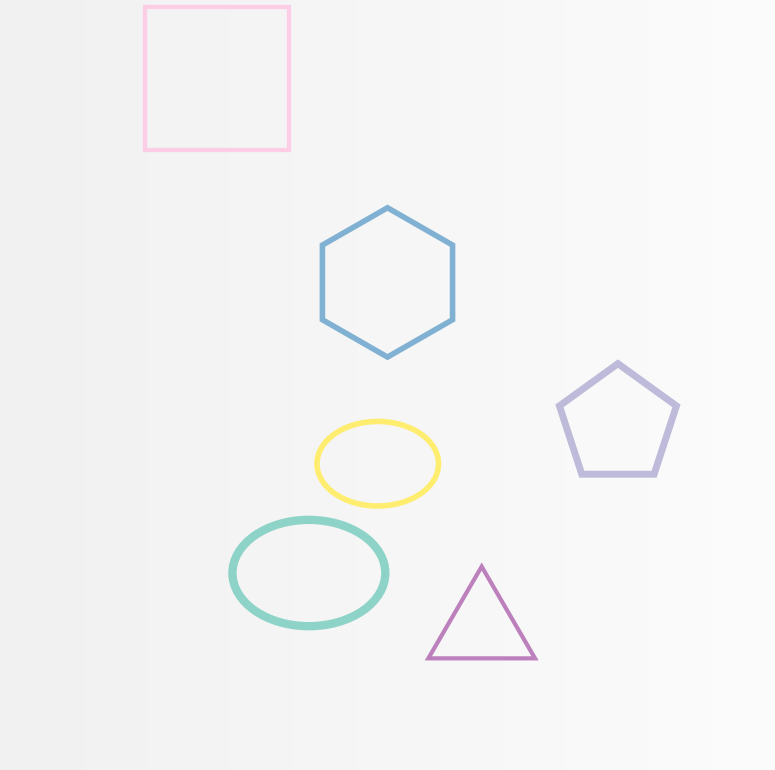[{"shape": "oval", "thickness": 3, "radius": 0.49, "center": [0.399, 0.256]}, {"shape": "pentagon", "thickness": 2.5, "radius": 0.4, "center": [0.797, 0.448]}, {"shape": "hexagon", "thickness": 2, "radius": 0.48, "center": [0.5, 0.633]}, {"shape": "square", "thickness": 1.5, "radius": 0.46, "center": [0.28, 0.899]}, {"shape": "triangle", "thickness": 1.5, "radius": 0.4, "center": [0.622, 0.185]}, {"shape": "oval", "thickness": 2, "radius": 0.39, "center": [0.487, 0.398]}]